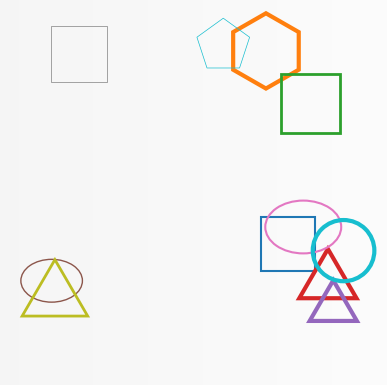[{"shape": "square", "thickness": 1.5, "radius": 0.35, "center": [0.743, 0.366]}, {"shape": "hexagon", "thickness": 3, "radius": 0.49, "center": [0.686, 0.868]}, {"shape": "square", "thickness": 2, "radius": 0.38, "center": [0.802, 0.732]}, {"shape": "triangle", "thickness": 3, "radius": 0.43, "center": [0.846, 0.268]}, {"shape": "triangle", "thickness": 3, "radius": 0.35, "center": [0.86, 0.202]}, {"shape": "oval", "thickness": 1, "radius": 0.4, "center": [0.133, 0.271]}, {"shape": "oval", "thickness": 1.5, "radius": 0.49, "center": [0.783, 0.41]}, {"shape": "square", "thickness": 0.5, "radius": 0.36, "center": [0.205, 0.86]}, {"shape": "triangle", "thickness": 2, "radius": 0.49, "center": [0.142, 0.228]}, {"shape": "circle", "thickness": 3, "radius": 0.4, "center": [0.887, 0.349]}, {"shape": "pentagon", "thickness": 0.5, "radius": 0.36, "center": [0.576, 0.881]}]